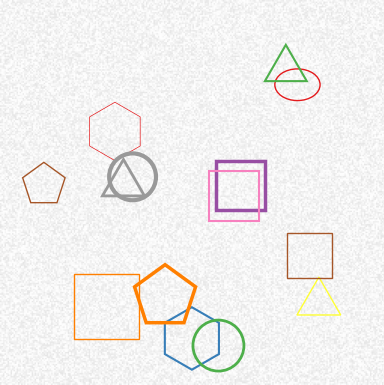[{"shape": "hexagon", "thickness": 0.5, "radius": 0.38, "center": [0.298, 0.659]}, {"shape": "oval", "thickness": 1, "radius": 0.29, "center": [0.773, 0.78]}, {"shape": "hexagon", "thickness": 1.5, "radius": 0.41, "center": [0.498, 0.121]}, {"shape": "triangle", "thickness": 1.5, "radius": 0.31, "center": [0.742, 0.821]}, {"shape": "circle", "thickness": 2, "radius": 0.33, "center": [0.567, 0.102]}, {"shape": "square", "thickness": 2.5, "radius": 0.31, "center": [0.625, 0.518]}, {"shape": "square", "thickness": 1, "radius": 0.42, "center": [0.276, 0.203]}, {"shape": "pentagon", "thickness": 2.5, "radius": 0.42, "center": [0.429, 0.229]}, {"shape": "triangle", "thickness": 1, "radius": 0.33, "center": [0.828, 0.215]}, {"shape": "square", "thickness": 1, "radius": 0.29, "center": [0.803, 0.337]}, {"shape": "pentagon", "thickness": 1, "radius": 0.29, "center": [0.114, 0.52]}, {"shape": "square", "thickness": 1.5, "radius": 0.32, "center": [0.608, 0.492]}, {"shape": "triangle", "thickness": 2, "radius": 0.32, "center": [0.321, 0.523]}, {"shape": "circle", "thickness": 3, "radius": 0.3, "center": [0.344, 0.541]}]